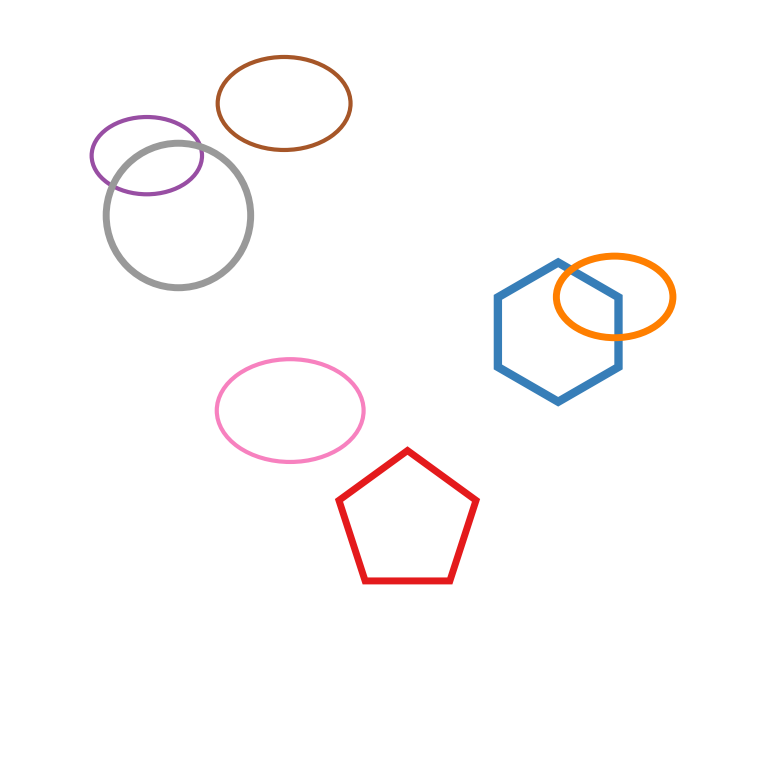[{"shape": "pentagon", "thickness": 2.5, "radius": 0.47, "center": [0.529, 0.321]}, {"shape": "hexagon", "thickness": 3, "radius": 0.45, "center": [0.725, 0.569]}, {"shape": "oval", "thickness": 1.5, "radius": 0.36, "center": [0.191, 0.798]}, {"shape": "oval", "thickness": 2.5, "radius": 0.38, "center": [0.798, 0.614]}, {"shape": "oval", "thickness": 1.5, "radius": 0.43, "center": [0.369, 0.866]}, {"shape": "oval", "thickness": 1.5, "radius": 0.48, "center": [0.377, 0.467]}, {"shape": "circle", "thickness": 2.5, "radius": 0.47, "center": [0.232, 0.72]}]